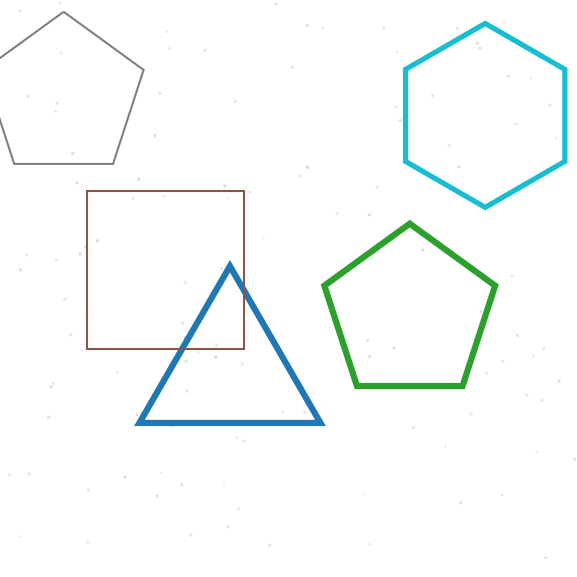[{"shape": "triangle", "thickness": 3, "radius": 0.91, "center": [0.398, 0.357]}, {"shape": "pentagon", "thickness": 3, "radius": 0.78, "center": [0.71, 0.456]}, {"shape": "square", "thickness": 1, "radius": 0.68, "center": [0.286, 0.532]}, {"shape": "pentagon", "thickness": 1, "radius": 0.73, "center": [0.11, 0.833]}, {"shape": "hexagon", "thickness": 2.5, "radius": 0.8, "center": [0.84, 0.799]}]